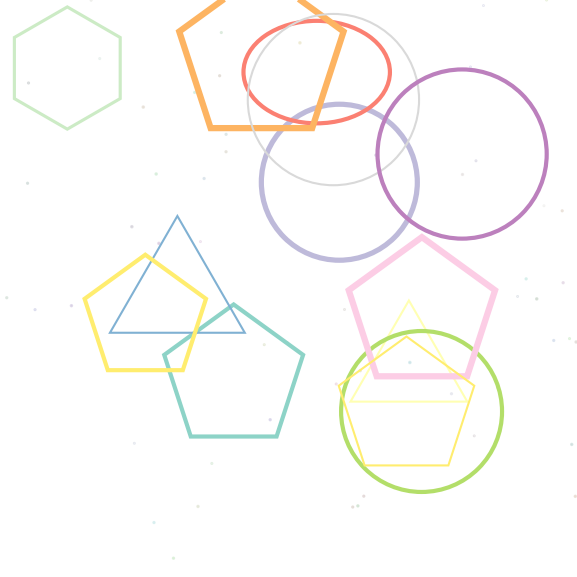[{"shape": "pentagon", "thickness": 2, "radius": 0.63, "center": [0.405, 0.346]}, {"shape": "triangle", "thickness": 1, "radius": 0.58, "center": [0.708, 0.362]}, {"shape": "circle", "thickness": 2.5, "radius": 0.68, "center": [0.588, 0.684]}, {"shape": "oval", "thickness": 2, "radius": 0.63, "center": [0.548, 0.874]}, {"shape": "triangle", "thickness": 1, "radius": 0.67, "center": [0.307, 0.49]}, {"shape": "pentagon", "thickness": 3, "radius": 0.75, "center": [0.453, 0.898]}, {"shape": "circle", "thickness": 2, "radius": 0.7, "center": [0.73, 0.287]}, {"shape": "pentagon", "thickness": 3, "radius": 0.67, "center": [0.731, 0.455]}, {"shape": "circle", "thickness": 1, "radius": 0.74, "center": [0.577, 0.827]}, {"shape": "circle", "thickness": 2, "radius": 0.73, "center": [0.8, 0.732]}, {"shape": "hexagon", "thickness": 1.5, "radius": 0.53, "center": [0.117, 0.881]}, {"shape": "pentagon", "thickness": 1, "radius": 0.62, "center": [0.704, 0.293]}, {"shape": "pentagon", "thickness": 2, "radius": 0.55, "center": [0.252, 0.448]}]